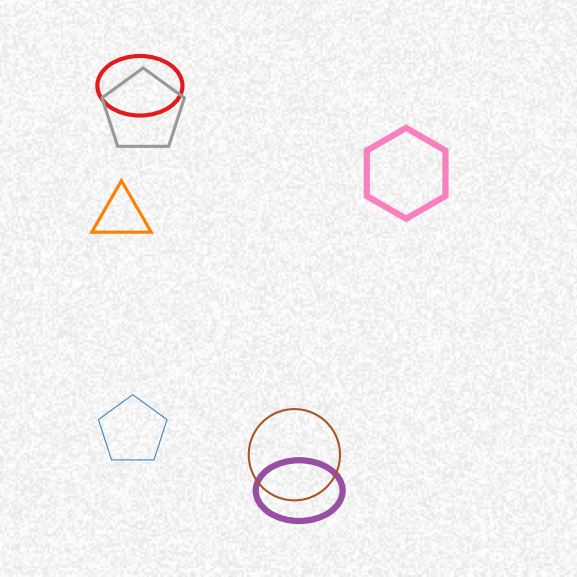[{"shape": "oval", "thickness": 2, "radius": 0.37, "center": [0.242, 0.851]}, {"shape": "pentagon", "thickness": 0.5, "radius": 0.31, "center": [0.23, 0.253]}, {"shape": "oval", "thickness": 3, "radius": 0.38, "center": [0.518, 0.15]}, {"shape": "triangle", "thickness": 1.5, "radius": 0.3, "center": [0.21, 0.627]}, {"shape": "circle", "thickness": 1, "radius": 0.4, "center": [0.51, 0.212]}, {"shape": "hexagon", "thickness": 3, "radius": 0.39, "center": [0.703, 0.699]}, {"shape": "pentagon", "thickness": 1.5, "radius": 0.38, "center": [0.248, 0.806]}]